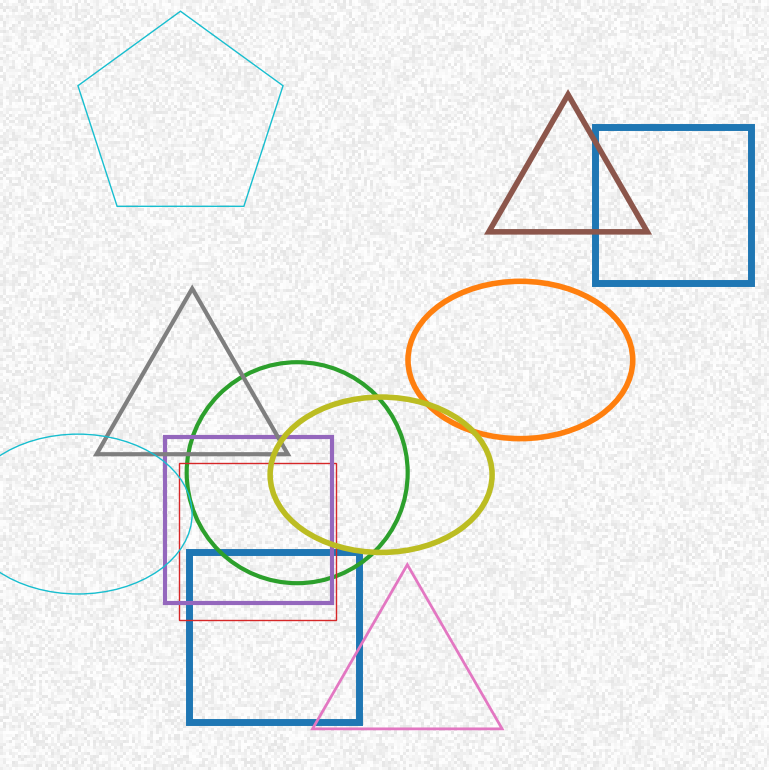[{"shape": "square", "thickness": 2.5, "radius": 0.5, "center": [0.874, 0.734]}, {"shape": "square", "thickness": 2.5, "radius": 0.55, "center": [0.356, 0.173]}, {"shape": "oval", "thickness": 2, "radius": 0.73, "center": [0.676, 0.533]}, {"shape": "circle", "thickness": 1.5, "radius": 0.72, "center": [0.386, 0.386]}, {"shape": "square", "thickness": 0.5, "radius": 0.51, "center": [0.334, 0.297]}, {"shape": "square", "thickness": 1.5, "radius": 0.54, "center": [0.323, 0.325]}, {"shape": "triangle", "thickness": 2, "radius": 0.59, "center": [0.738, 0.758]}, {"shape": "triangle", "thickness": 1, "radius": 0.71, "center": [0.529, 0.125]}, {"shape": "triangle", "thickness": 1.5, "radius": 0.72, "center": [0.25, 0.482]}, {"shape": "oval", "thickness": 2, "radius": 0.72, "center": [0.495, 0.383]}, {"shape": "pentagon", "thickness": 0.5, "radius": 0.7, "center": [0.234, 0.845]}, {"shape": "oval", "thickness": 0.5, "radius": 0.74, "center": [0.101, 0.332]}]